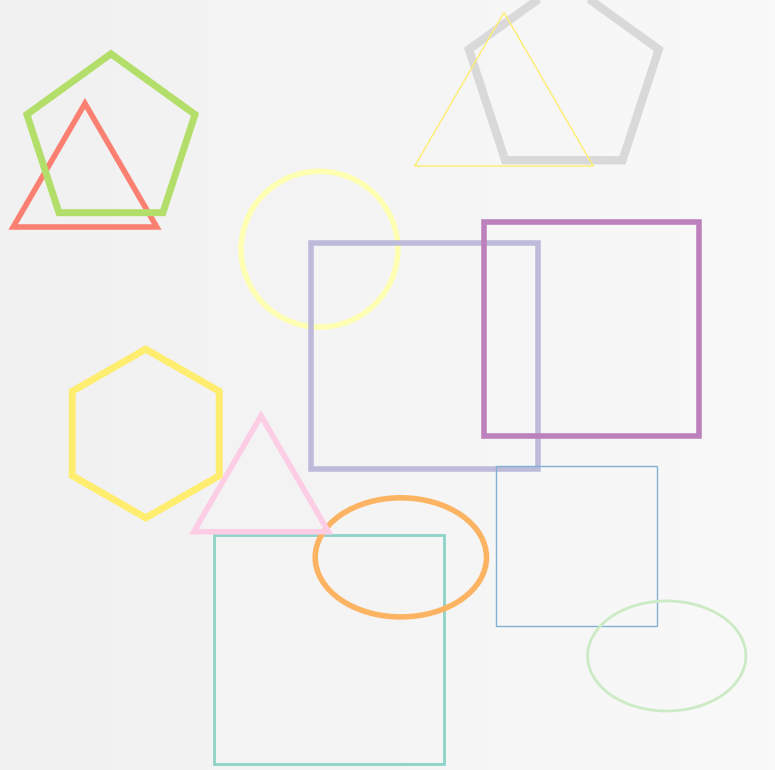[{"shape": "square", "thickness": 1, "radius": 0.74, "center": [0.425, 0.156]}, {"shape": "circle", "thickness": 2, "radius": 0.51, "center": [0.412, 0.676]}, {"shape": "square", "thickness": 2, "radius": 0.73, "center": [0.547, 0.537]}, {"shape": "triangle", "thickness": 2, "radius": 0.53, "center": [0.11, 0.759]}, {"shape": "square", "thickness": 0.5, "radius": 0.52, "center": [0.744, 0.291]}, {"shape": "oval", "thickness": 2, "radius": 0.55, "center": [0.517, 0.276]}, {"shape": "pentagon", "thickness": 2.5, "radius": 0.57, "center": [0.143, 0.816]}, {"shape": "triangle", "thickness": 2, "radius": 0.5, "center": [0.337, 0.36]}, {"shape": "pentagon", "thickness": 3, "radius": 0.64, "center": [0.728, 0.896]}, {"shape": "square", "thickness": 2, "radius": 0.69, "center": [0.763, 0.573]}, {"shape": "oval", "thickness": 1, "radius": 0.51, "center": [0.86, 0.148]}, {"shape": "triangle", "thickness": 0.5, "radius": 0.66, "center": [0.65, 0.851]}, {"shape": "hexagon", "thickness": 2.5, "radius": 0.55, "center": [0.188, 0.437]}]